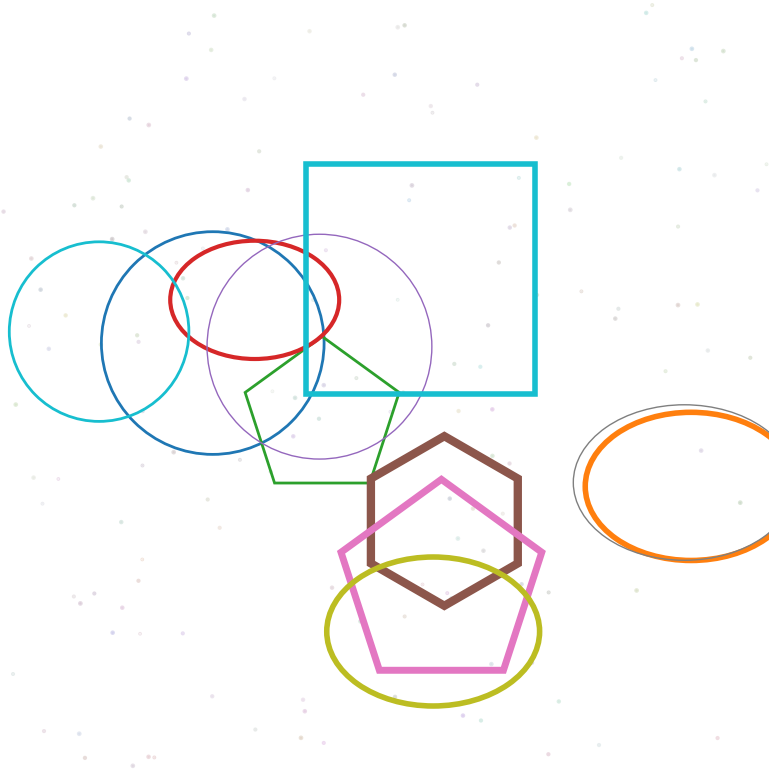[{"shape": "circle", "thickness": 1, "radius": 0.72, "center": [0.276, 0.554]}, {"shape": "oval", "thickness": 2, "radius": 0.69, "center": [0.898, 0.368]}, {"shape": "pentagon", "thickness": 1, "radius": 0.53, "center": [0.418, 0.458]}, {"shape": "oval", "thickness": 1.5, "radius": 0.55, "center": [0.331, 0.611]}, {"shape": "circle", "thickness": 0.5, "radius": 0.73, "center": [0.415, 0.55]}, {"shape": "hexagon", "thickness": 3, "radius": 0.55, "center": [0.577, 0.323]}, {"shape": "pentagon", "thickness": 2.5, "radius": 0.69, "center": [0.573, 0.24]}, {"shape": "oval", "thickness": 0.5, "radius": 0.72, "center": [0.889, 0.373]}, {"shape": "oval", "thickness": 2, "radius": 0.69, "center": [0.563, 0.18]}, {"shape": "square", "thickness": 2, "radius": 0.75, "center": [0.546, 0.637]}, {"shape": "circle", "thickness": 1, "radius": 0.58, "center": [0.129, 0.569]}]